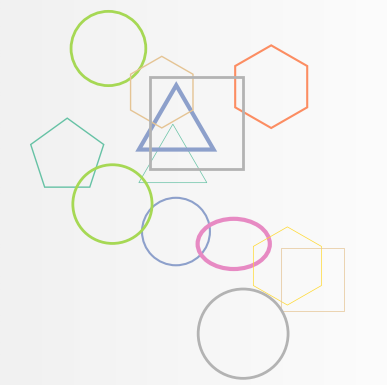[{"shape": "pentagon", "thickness": 1, "radius": 0.5, "center": [0.173, 0.594]}, {"shape": "triangle", "thickness": 0.5, "radius": 0.51, "center": [0.446, 0.576]}, {"shape": "hexagon", "thickness": 1.5, "radius": 0.54, "center": [0.7, 0.775]}, {"shape": "triangle", "thickness": 3, "radius": 0.56, "center": [0.455, 0.667]}, {"shape": "circle", "thickness": 1.5, "radius": 0.44, "center": [0.454, 0.399]}, {"shape": "oval", "thickness": 3, "radius": 0.47, "center": [0.603, 0.366]}, {"shape": "circle", "thickness": 2, "radius": 0.48, "center": [0.28, 0.874]}, {"shape": "circle", "thickness": 2, "radius": 0.51, "center": [0.29, 0.47]}, {"shape": "hexagon", "thickness": 0.5, "radius": 0.51, "center": [0.742, 0.309]}, {"shape": "hexagon", "thickness": 1, "radius": 0.46, "center": [0.417, 0.761]}, {"shape": "square", "thickness": 0.5, "radius": 0.41, "center": [0.807, 0.274]}, {"shape": "square", "thickness": 2, "radius": 0.6, "center": [0.508, 0.681]}, {"shape": "circle", "thickness": 2, "radius": 0.58, "center": [0.627, 0.133]}]